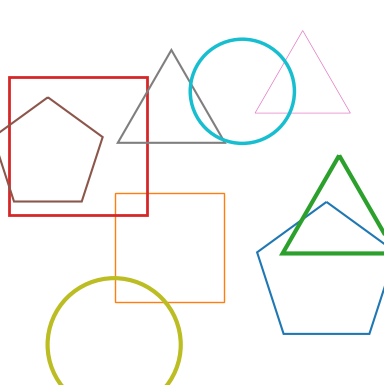[{"shape": "pentagon", "thickness": 1.5, "radius": 0.95, "center": [0.848, 0.286]}, {"shape": "square", "thickness": 1, "radius": 0.71, "center": [0.441, 0.357]}, {"shape": "triangle", "thickness": 3, "radius": 0.85, "center": [0.881, 0.427]}, {"shape": "square", "thickness": 2, "radius": 0.9, "center": [0.202, 0.621]}, {"shape": "pentagon", "thickness": 1.5, "radius": 0.75, "center": [0.124, 0.598]}, {"shape": "triangle", "thickness": 0.5, "radius": 0.71, "center": [0.786, 0.778]}, {"shape": "triangle", "thickness": 1.5, "radius": 0.8, "center": [0.445, 0.709]}, {"shape": "circle", "thickness": 3, "radius": 0.86, "center": [0.297, 0.105]}, {"shape": "circle", "thickness": 2.5, "radius": 0.68, "center": [0.629, 0.763]}]